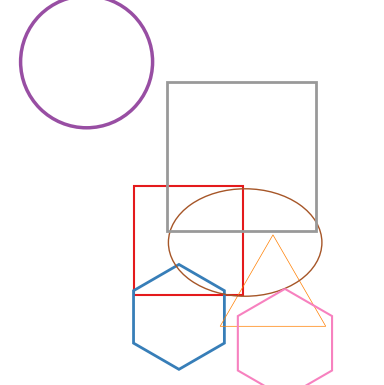[{"shape": "square", "thickness": 1.5, "radius": 0.7, "center": [0.49, 0.375]}, {"shape": "hexagon", "thickness": 2, "radius": 0.68, "center": [0.465, 0.177]}, {"shape": "circle", "thickness": 2.5, "radius": 0.86, "center": [0.225, 0.84]}, {"shape": "triangle", "thickness": 0.5, "radius": 0.79, "center": [0.709, 0.232]}, {"shape": "oval", "thickness": 1, "radius": 1.0, "center": [0.637, 0.37]}, {"shape": "hexagon", "thickness": 1.5, "radius": 0.71, "center": [0.74, 0.108]}, {"shape": "square", "thickness": 2, "radius": 0.97, "center": [0.628, 0.593]}]